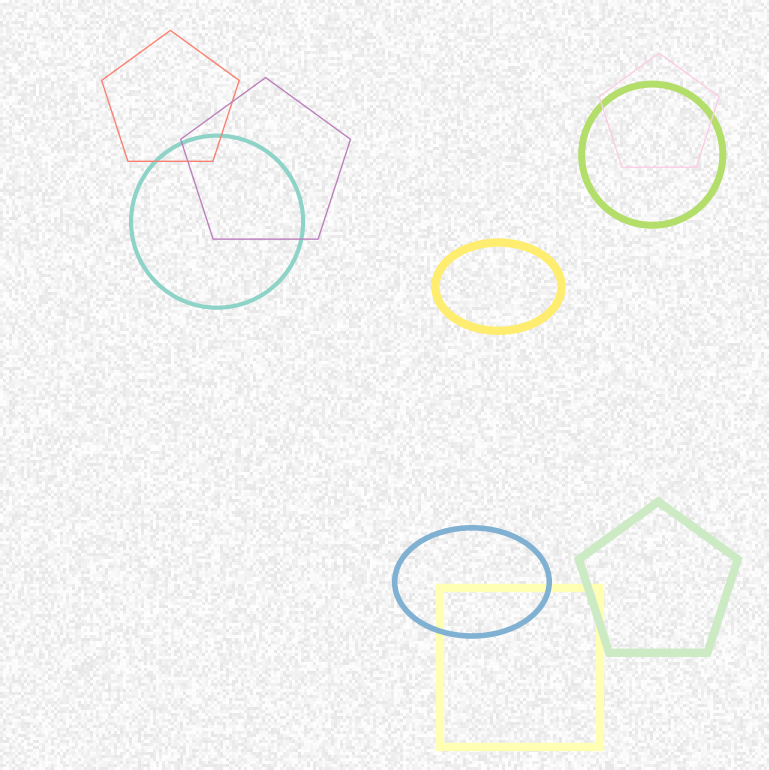[{"shape": "circle", "thickness": 1.5, "radius": 0.56, "center": [0.282, 0.712]}, {"shape": "square", "thickness": 3, "radius": 0.52, "center": [0.675, 0.133]}, {"shape": "pentagon", "thickness": 0.5, "radius": 0.47, "center": [0.221, 0.867]}, {"shape": "oval", "thickness": 2, "radius": 0.5, "center": [0.613, 0.244]}, {"shape": "circle", "thickness": 2.5, "radius": 0.46, "center": [0.847, 0.799]}, {"shape": "pentagon", "thickness": 0.5, "radius": 0.41, "center": [0.856, 0.849]}, {"shape": "pentagon", "thickness": 0.5, "radius": 0.58, "center": [0.345, 0.783]}, {"shape": "pentagon", "thickness": 3, "radius": 0.54, "center": [0.855, 0.24]}, {"shape": "oval", "thickness": 3, "radius": 0.41, "center": [0.647, 0.628]}]